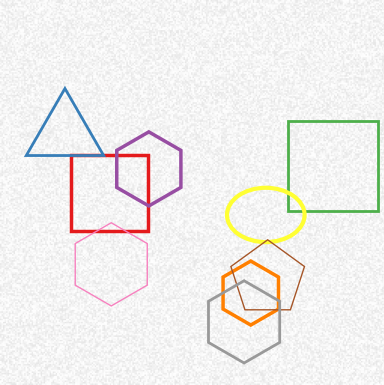[{"shape": "square", "thickness": 2.5, "radius": 0.5, "center": [0.284, 0.499]}, {"shape": "triangle", "thickness": 2, "radius": 0.58, "center": [0.169, 0.654]}, {"shape": "square", "thickness": 2, "radius": 0.58, "center": [0.866, 0.568]}, {"shape": "hexagon", "thickness": 2.5, "radius": 0.48, "center": [0.387, 0.561]}, {"shape": "hexagon", "thickness": 2.5, "radius": 0.42, "center": [0.651, 0.239]}, {"shape": "oval", "thickness": 3, "radius": 0.5, "center": [0.69, 0.442]}, {"shape": "pentagon", "thickness": 1, "radius": 0.5, "center": [0.695, 0.277]}, {"shape": "hexagon", "thickness": 1, "radius": 0.54, "center": [0.289, 0.313]}, {"shape": "hexagon", "thickness": 2, "radius": 0.53, "center": [0.634, 0.164]}]